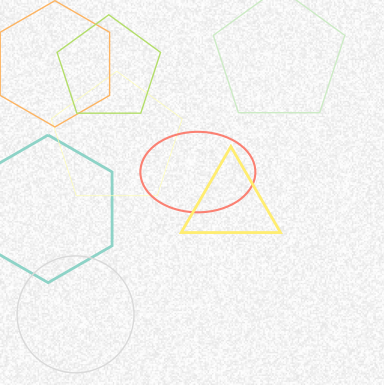[{"shape": "hexagon", "thickness": 2, "radius": 0.96, "center": [0.125, 0.458]}, {"shape": "pentagon", "thickness": 0.5, "radius": 0.89, "center": [0.303, 0.636]}, {"shape": "oval", "thickness": 1.5, "radius": 0.75, "center": [0.514, 0.553]}, {"shape": "hexagon", "thickness": 1, "radius": 0.82, "center": [0.143, 0.834]}, {"shape": "pentagon", "thickness": 1, "radius": 0.71, "center": [0.283, 0.82]}, {"shape": "circle", "thickness": 1, "radius": 0.76, "center": [0.196, 0.183]}, {"shape": "pentagon", "thickness": 1, "radius": 0.9, "center": [0.725, 0.853]}, {"shape": "triangle", "thickness": 2, "radius": 0.74, "center": [0.6, 0.47]}]